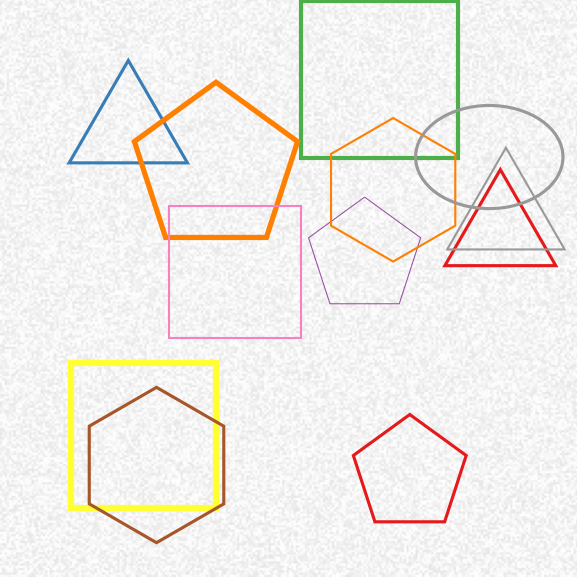[{"shape": "pentagon", "thickness": 1.5, "radius": 0.51, "center": [0.71, 0.179]}, {"shape": "triangle", "thickness": 1.5, "radius": 0.55, "center": [0.866, 0.595]}, {"shape": "triangle", "thickness": 1.5, "radius": 0.59, "center": [0.222, 0.776]}, {"shape": "square", "thickness": 2, "radius": 0.68, "center": [0.657, 0.862]}, {"shape": "pentagon", "thickness": 0.5, "radius": 0.51, "center": [0.631, 0.556]}, {"shape": "hexagon", "thickness": 1, "radius": 0.62, "center": [0.681, 0.67]}, {"shape": "pentagon", "thickness": 2.5, "radius": 0.74, "center": [0.374, 0.708]}, {"shape": "square", "thickness": 3, "radius": 0.63, "center": [0.249, 0.245]}, {"shape": "hexagon", "thickness": 1.5, "radius": 0.67, "center": [0.271, 0.194]}, {"shape": "square", "thickness": 1, "radius": 0.57, "center": [0.407, 0.528]}, {"shape": "oval", "thickness": 1.5, "radius": 0.64, "center": [0.847, 0.727]}, {"shape": "triangle", "thickness": 1, "radius": 0.59, "center": [0.876, 0.626]}]